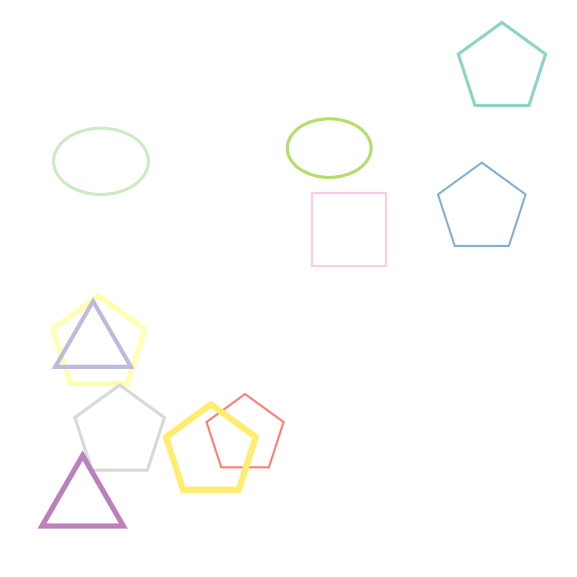[{"shape": "pentagon", "thickness": 1.5, "radius": 0.4, "center": [0.869, 0.881]}, {"shape": "pentagon", "thickness": 2.5, "radius": 0.42, "center": [0.171, 0.403]}, {"shape": "triangle", "thickness": 2, "radius": 0.38, "center": [0.161, 0.402]}, {"shape": "pentagon", "thickness": 1, "radius": 0.35, "center": [0.424, 0.247]}, {"shape": "pentagon", "thickness": 1, "radius": 0.4, "center": [0.834, 0.638]}, {"shape": "oval", "thickness": 1.5, "radius": 0.36, "center": [0.57, 0.743]}, {"shape": "square", "thickness": 1, "radius": 0.32, "center": [0.604, 0.602]}, {"shape": "pentagon", "thickness": 1.5, "radius": 0.41, "center": [0.207, 0.251]}, {"shape": "triangle", "thickness": 2.5, "radius": 0.41, "center": [0.143, 0.129]}, {"shape": "oval", "thickness": 1.5, "radius": 0.41, "center": [0.175, 0.72]}, {"shape": "pentagon", "thickness": 3, "radius": 0.41, "center": [0.365, 0.217]}]